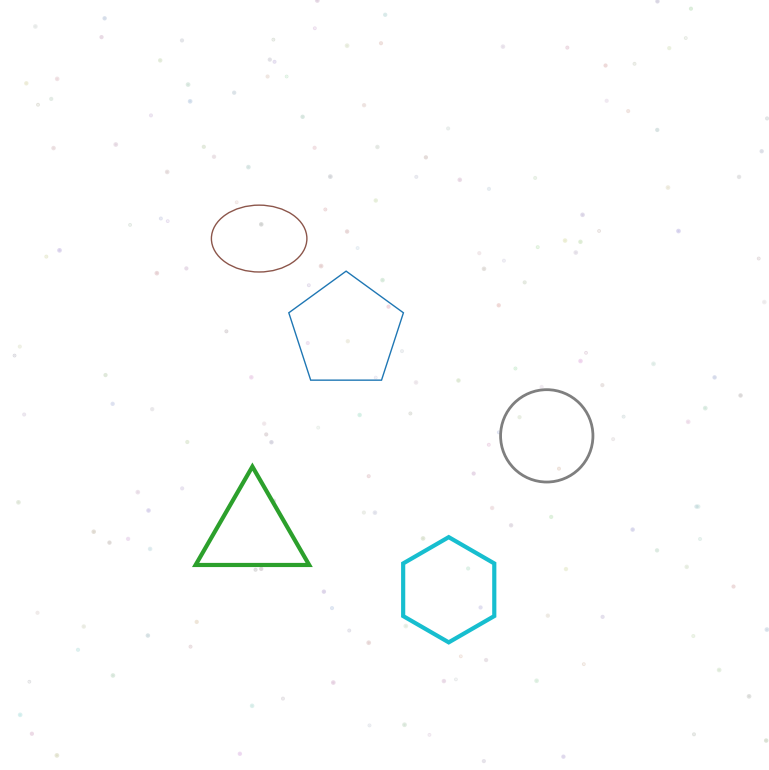[{"shape": "pentagon", "thickness": 0.5, "radius": 0.39, "center": [0.449, 0.57]}, {"shape": "triangle", "thickness": 1.5, "radius": 0.43, "center": [0.328, 0.309]}, {"shape": "oval", "thickness": 0.5, "radius": 0.31, "center": [0.337, 0.69]}, {"shape": "circle", "thickness": 1, "radius": 0.3, "center": [0.71, 0.434]}, {"shape": "hexagon", "thickness": 1.5, "radius": 0.34, "center": [0.583, 0.234]}]